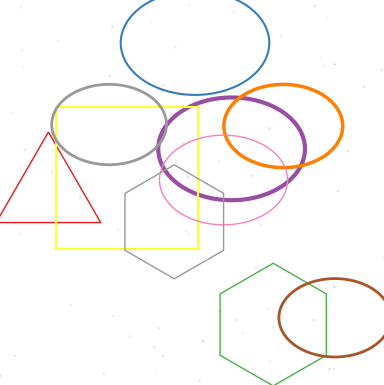[{"shape": "triangle", "thickness": 1, "radius": 0.78, "center": [0.126, 0.5]}, {"shape": "oval", "thickness": 1.5, "radius": 0.96, "center": [0.507, 0.889]}, {"shape": "hexagon", "thickness": 1, "radius": 0.8, "center": [0.71, 0.157]}, {"shape": "oval", "thickness": 3, "radius": 0.95, "center": [0.602, 0.613]}, {"shape": "oval", "thickness": 2.5, "radius": 0.77, "center": [0.736, 0.673]}, {"shape": "square", "thickness": 1.5, "radius": 0.92, "center": [0.331, 0.537]}, {"shape": "oval", "thickness": 2, "radius": 0.73, "center": [0.87, 0.175]}, {"shape": "oval", "thickness": 1, "radius": 0.83, "center": [0.581, 0.532]}, {"shape": "hexagon", "thickness": 1, "radius": 0.74, "center": [0.453, 0.424]}, {"shape": "oval", "thickness": 2, "radius": 0.75, "center": [0.283, 0.677]}]